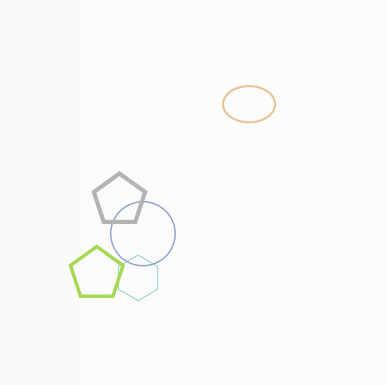[{"shape": "hexagon", "thickness": 0.5, "radius": 0.29, "center": [0.356, 0.278]}, {"shape": "circle", "thickness": 1, "radius": 0.42, "center": [0.369, 0.393]}, {"shape": "pentagon", "thickness": 2.5, "radius": 0.36, "center": [0.25, 0.288]}, {"shape": "oval", "thickness": 1.5, "radius": 0.34, "center": [0.643, 0.729]}, {"shape": "pentagon", "thickness": 3, "radius": 0.35, "center": [0.308, 0.48]}]